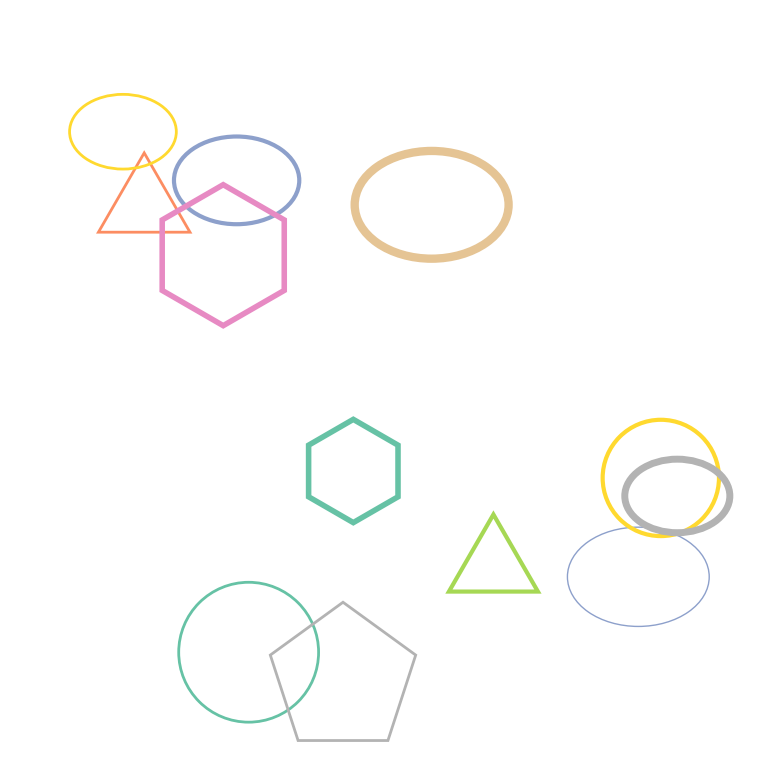[{"shape": "hexagon", "thickness": 2, "radius": 0.34, "center": [0.459, 0.388]}, {"shape": "circle", "thickness": 1, "radius": 0.45, "center": [0.323, 0.153]}, {"shape": "triangle", "thickness": 1, "radius": 0.34, "center": [0.187, 0.733]}, {"shape": "oval", "thickness": 1.5, "radius": 0.41, "center": [0.307, 0.766]}, {"shape": "oval", "thickness": 0.5, "radius": 0.46, "center": [0.829, 0.251]}, {"shape": "hexagon", "thickness": 2, "radius": 0.46, "center": [0.29, 0.669]}, {"shape": "triangle", "thickness": 1.5, "radius": 0.33, "center": [0.641, 0.265]}, {"shape": "circle", "thickness": 1.5, "radius": 0.38, "center": [0.858, 0.379]}, {"shape": "oval", "thickness": 1, "radius": 0.35, "center": [0.16, 0.829]}, {"shape": "oval", "thickness": 3, "radius": 0.5, "center": [0.561, 0.734]}, {"shape": "pentagon", "thickness": 1, "radius": 0.5, "center": [0.445, 0.119]}, {"shape": "oval", "thickness": 2.5, "radius": 0.34, "center": [0.88, 0.356]}]